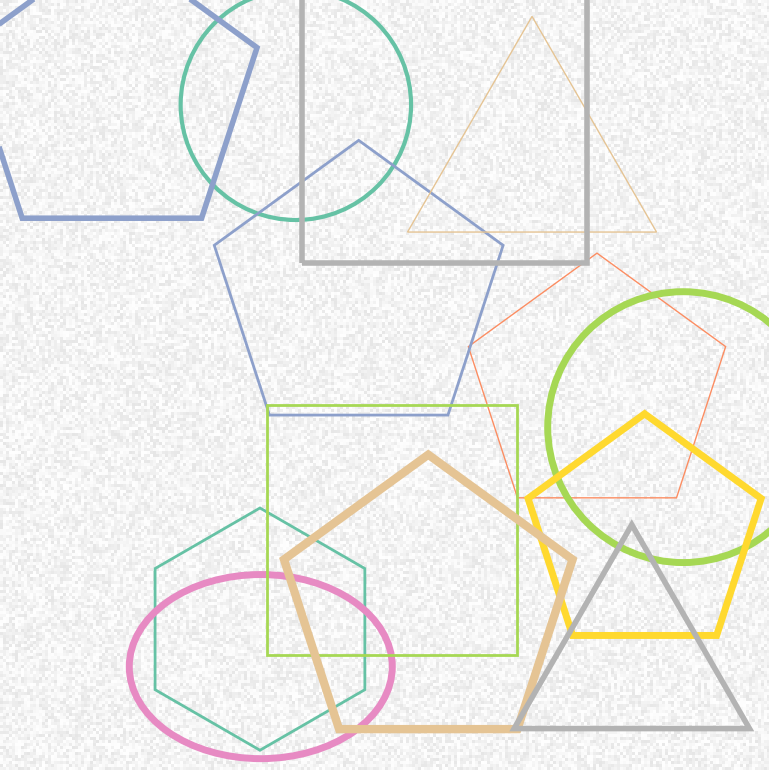[{"shape": "circle", "thickness": 1.5, "radius": 0.75, "center": [0.384, 0.864]}, {"shape": "hexagon", "thickness": 1, "radius": 0.79, "center": [0.338, 0.183]}, {"shape": "pentagon", "thickness": 0.5, "radius": 0.88, "center": [0.775, 0.496]}, {"shape": "pentagon", "thickness": 1, "radius": 0.99, "center": [0.466, 0.62]}, {"shape": "pentagon", "thickness": 2, "radius": 0.99, "center": [0.145, 0.877]}, {"shape": "oval", "thickness": 2.5, "radius": 0.85, "center": [0.339, 0.134]}, {"shape": "square", "thickness": 1, "radius": 0.81, "center": [0.51, 0.312]}, {"shape": "circle", "thickness": 2.5, "radius": 0.88, "center": [0.887, 0.445]}, {"shape": "pentagon", "thickness": 2.5, "radius": 0.8, "center": [0.837, 0.303]}, {"shape": "pentagon", "thickness": 3, "radius": 0.99, "center": [0.556, 0.213]}, {"shape": "triangle", "thickness": 0.5, "radius": 0.93, "center": [0.691, 0.792]}, {"shape": "square", "thickness": 2, "radius": 0.92, "center": [0.577, 0.844]}, {"shape": "triangle", "thickness": 2, "radius": 0.88, "center": [0.821, 0.142]}]